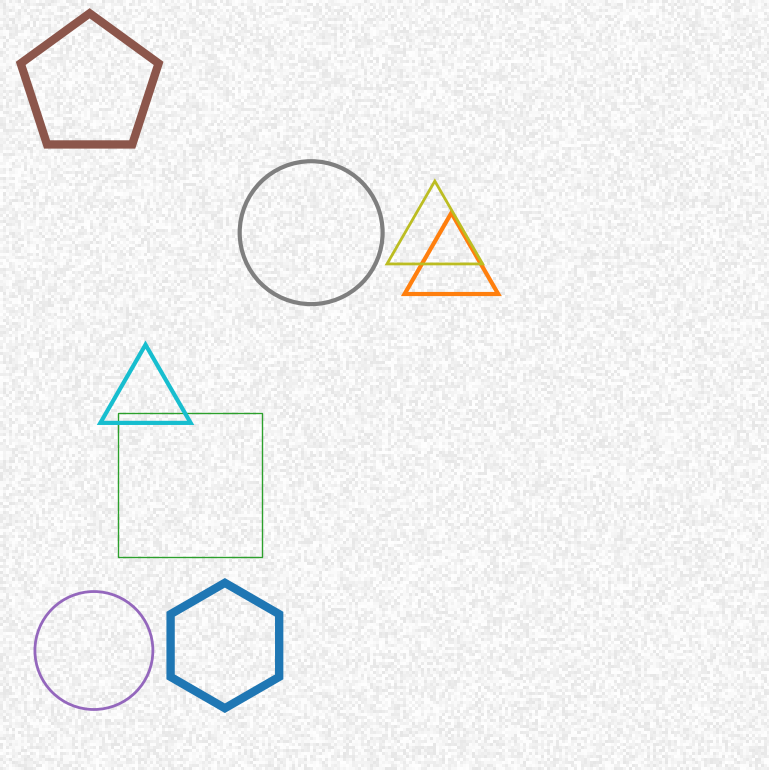[{"shape": "hexagon", "thickness": 3, "radius": 0.41, "center": [0.292, 0.162]}, {"shape": "triangle", "thickness": 1.5, "radius": 0.35, "center": [0.586, 0.653]}, {"shape": "square", "thickness": 0.5, "radius": 0.47, "center": [0.247, 0.37]}, {"shape": "circle", "thickness": 1, "radius": 0.38, "center": [0.122, 0.155]}, {"shape": "pentagon", "thickness": 3, "radius": 0.47, "center": [0.116, 0.889]}, {"shape": "circle", "thickness": 1.5, "radius": 0.46, "center": [0.404, 0.698]}, {"shape": "triangle", "thickness": 1, "radius": 0.36, "center": [0.565, 0.693]}, {"shape": "triangle", "thickness": 1.5, "radius": 0.34, "center": [0.189, 0.485]}]